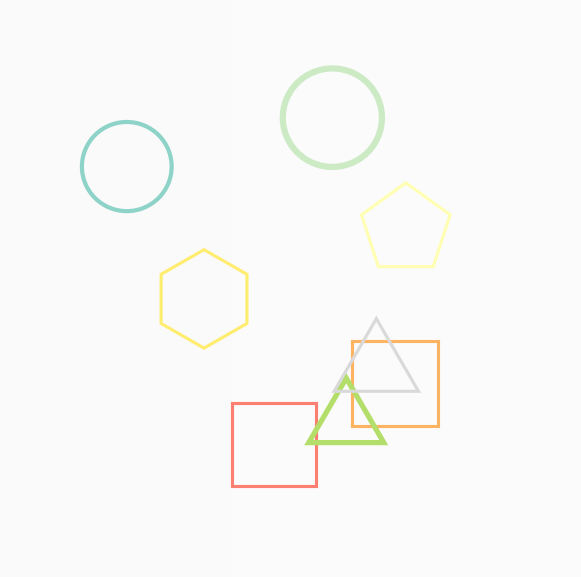[{"shape": "circle", "thickness": 2, "radius": 0.39, "center": [0.218, 0.711]}, {"shape": "pentagon", "thickness": 1.5, "radius": 0.4, "center": [0.698, 0.602]}, {"shape": "square", "thickness": 1.5, "radius": 0.36, "center": [0.471, 0.229]}, {"shape": "square", "thickness": 1.5, "radius": 0.37, "center": [0.679, 0.335]}, {"shape": "triangle", "thickness": 2.5, "radius": 0.37, "center": [0.596, 0.27]}, {"shape": "triangle", "thickness": 1.5, "radius": 0.42, "center": [0.647, 0.363]}, {"shape": "circle", "thickness": 3, "radius": 0.43, "center": [0.572, 0.795]}, {"shape": "hexagon", "thickness": 1.5, "radius": 0.43, "center": [0.351, 0.482]}]